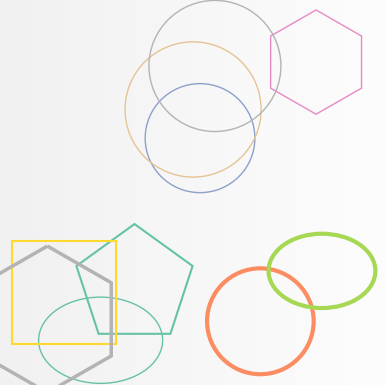[{"shape": "pentagon", "thickness": 1.5, "radius": 0.79, "center": [0.347, 0.26]}, {"shape": "oval", "thickness": 1, "radius": 0.8, "center": [0.26, 0.116]}, {"shape": "circle", "thickness": 3, "radius": 0.69, "center": [0.672, 0.166]}, {"shape": "circle", "thickness": 1, "radius": 0.71, "center": [0.516, 0.641]}, {"shape": "hexagon", "thickness": 1, "radius": 0.68, "center": [0.816, 0.839]}, {"shape": "oval", "thickness": 3, "radius": 0.69, "center": [0.831, 0.296]}, {"shape": "square", "thickness": 1.5, "radius": 0.67, "center": [0.166, 0.241]}, {"shape": "circle", "thickness": 1, "radius": 0.88, "center": [0.498, 0.716]}, {"shape": "hexagon", "thickness": 2.5, "radius": 0.95, "center": [0.122, 0.171]}, {"shape": "circle", "thickness": 1, "radius": 0.85, "center": [0.555, 0.829]}]